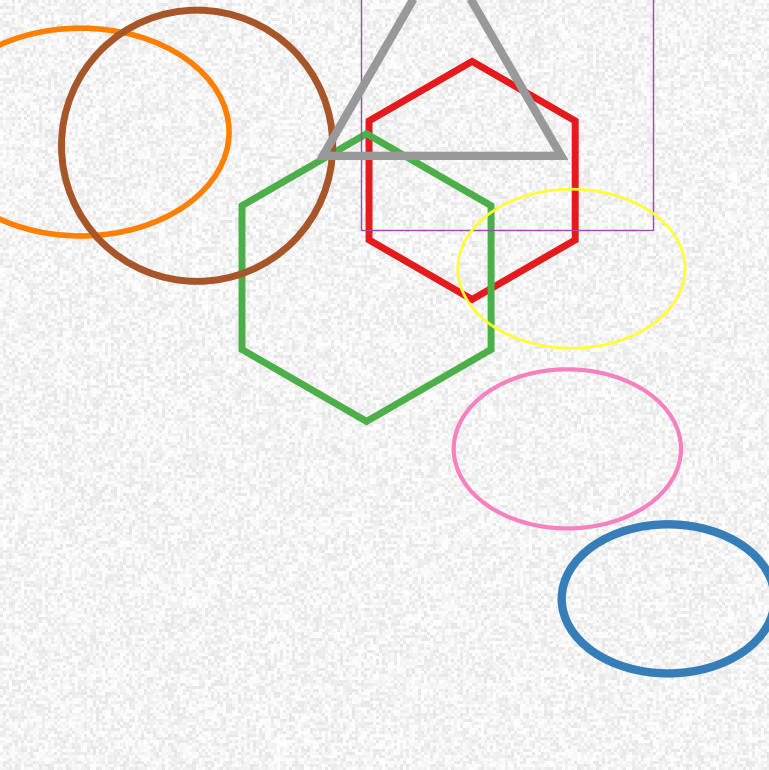[{"shape": "hexagon", "thickness": 2.5, "radius": 0.77, "center": [0.613, 0.766]}, {"shape": "oval", "thickness": 3, "radius": 0.69, "center": [0.868, 0.222]}, {"shape": "hexagon", "thickness": 2.5, "radius": 0.93, "center": [0.476, 0.639]}, {"shape": "square", "thickness": 0.5, "radius": 0.95, "center": [0.658, 0.891]}, {"shape": "oval", "thickness": 2, "radius": 0.96, "center": [0.105, 0.829]}, {"shape": "oval", "thickness": 1, "radius": 0.74, "center": [0.742, 0.651]}, {"shape": "circle", "thickness": 2.5, "radius": 0.88, "center": [0.256, 0.811]}, {"shape": "oval", "thickness": 1.5, "radius": 0.74, "center": [0.737, 0.417]}, {"shape": "triangle", "thickness": 3, "radius": 0.89, "center": [0.574, 0.887]}]